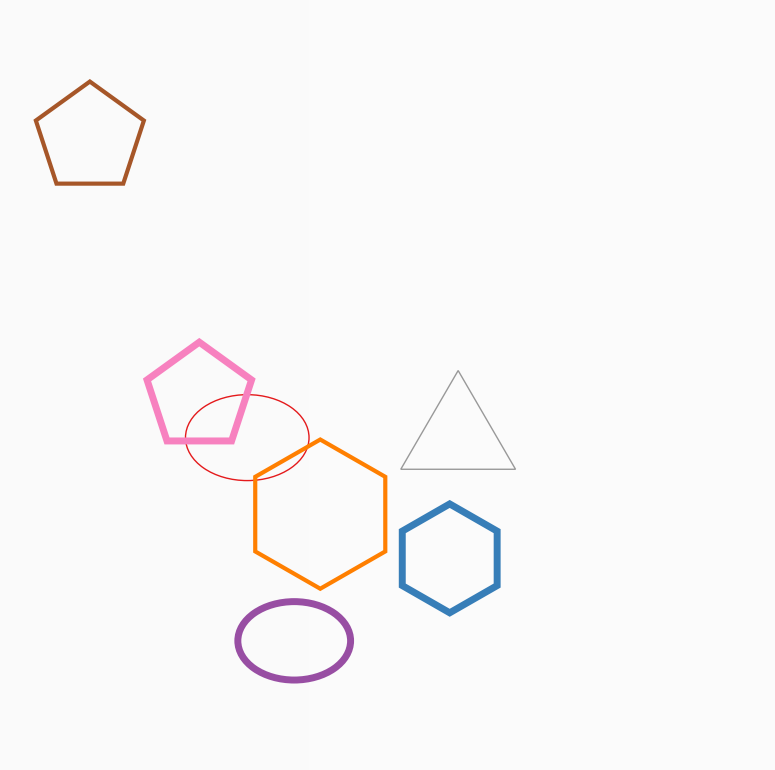[{"shape": "oval", "thickness": 0.5, "radius": 0.4, "center": [0.319, 0.432]}, {"shape": "hexagon", "thickness": 2.5, "radius": 0.35, "center": [0.58, 0.275]}, {"shape": "oval", "thickness": 2.5, "radius": 0.36, "center": [0.38, 0.168]}, {"shape": "hexagon", "thickness": 1.5, "radius": 0.48, "center": [0.413, 0.332]}, {"shape": "pentagon", "thickness": 1.5, "radius": 0.37, "center": [0.116, 0.821]}, {"shape": "pentagon", "thickness": 2.5, "radius": 0.35, "center": [0.257, 0.485]}, {"shape": "triangle", "thickness": 0.5, "radius": 0.43, "center": [0.591, 0.433]}]